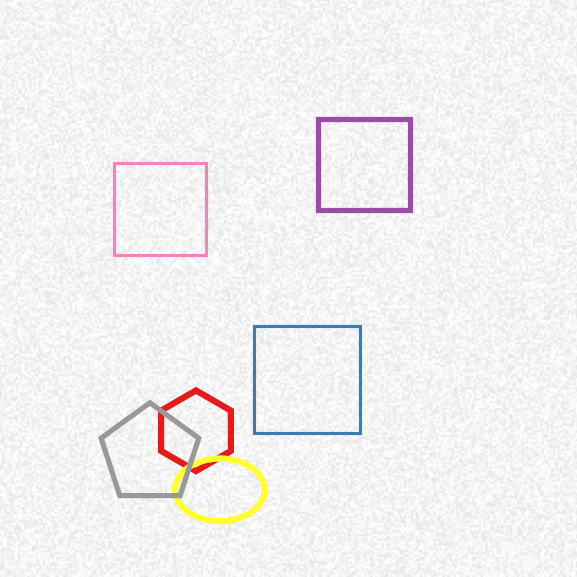[{"shape": "hexagon", "thickness": 3, "radius": 0.35, "center": [0.339, 0.253]}, {"shape": "square", "thickness": 1.5, "radius": 0.46, "center": [0.531, 0.342]}, {"shape": "square", "thickness": 2.5, "radius": 0.4, "center": [0.631, 0.714]}, {"shape": "oval", "thickness": 3, "radius": 0.39, "center": [0.381, 0.151]}, {"shape": "square", "thickness": 1.5, "radius": 0.4, "center": [0.277, 0.637]}, {"shape": "pentagon", "thickness": 2.5, "radius": 0.44, "center": [0.26, 0.213]}]